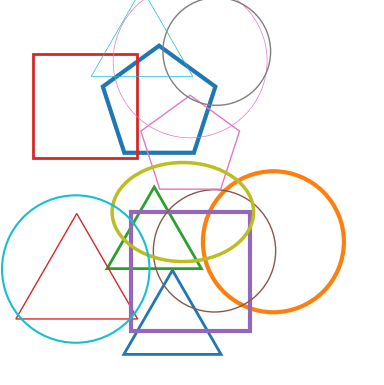[{"shape": "triangle", "thickness": 2, "radius": 0.73, "center": [0.448, 0.152]}, {"shape": "pentagon", "thickness": 3, "radius": 0.77, "center": [0.413, 0.728]}, {"shape": "circle", "thickness": 3, "radius": 0.92, "center": [0.71, 0.372]}, {"shape": "triangle", "thickness": 2, "radius": 0.71, "center": [0.401, 0.373]}, {"shape": "square", "thickness": 2, "radius": 0.67, "center": [0.22, 0.725]}, {"shape": "triangle", "thickness": 1, "radius": 0.91, "center": [0.199, 0.263]}, {"shape": "square", "thickness": 3, "radius": 0.77, "center": [0.494, 0.295]}, {"shape": "circle", "thickness": 1, "radius": 0.79, "center": [0.557, 0.348]}, {"shape": "circle", "thickness": 0.5, "radius": 1.0, "center": [0.494, 0.842]}, {"shape": "pentagon", "thickness": 1, "radius": 0.67, "center": [0.494, 0.618]}, {"shape": "circle", "thickness": 1, "radius": 0.7, "center": [0.563, 0.866]}, {"shape": "oval", "thickness": 2.5, "radius": 0.92, "center": [0.475, 0.449]}, {"shape": "triangle", "thickness": 0.5, "radius": 0.76, "center": [0.369, 0.878]}, {"shape": "circle", "thickness": 1.5, "radius": 0.96, "center": [0.197, 0.301]}]